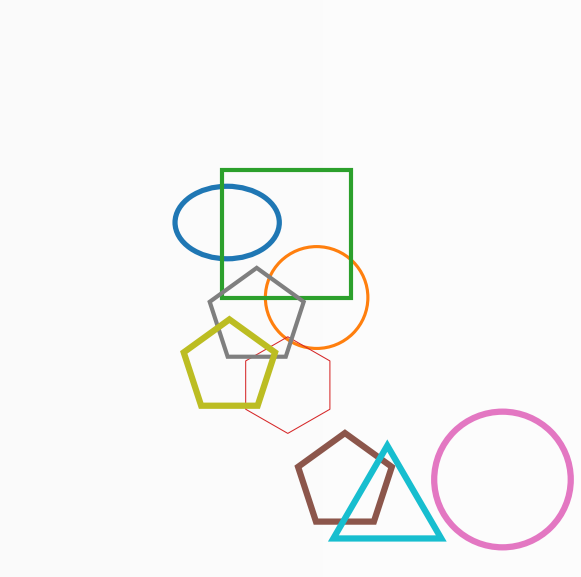[{"shape": "oval", "thickness": 2.5, "radius": 0.45, "center": [0.391, 0.614]}, {"shape": "circle", "thickness": 1.5, "radius": 0.44, "center": [0.545, 0.484]}, {"shape": "square", "thickness": 2, "radius": 0.55, "center": [0.493, 0.594]}, {"shape": "hexagon", "thickness": 0.5, "radius": 0.42, "center": [0.495, 0.332]}, {"shape": "pentagon", "thickness": 3, "radius": 0.42, "center": [0.593, 0.164]}, {"shape": "circle", "thickness": 3, "radius": 0.59, "center": [0.864, 0.169]}, {"shape": "pentagon", "thickness": 2, "radius": 0.43, "center": [0.442, 0.45]}, {"shape": "pentagon", "thickness": 3, "radius": 0.41, "center": [0.395, 0.363]}, {"shape": "triangle", "thickness": 3, "radius": 0.54, "center": [0.666, 0.12]}]